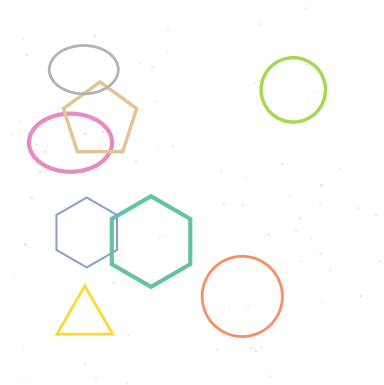[{"shape": "hexagon", "thickness": 3, "radius": 0.59, "center": [0.392, 0.373]}, {"shape": "circle", "thickness": 2, "radius": 0.52, "center": [0.629, 0.23]}, {"shape": "hexagon", "thickness": 1.5, "radius": 0.45, "center": [0.225, 0.396]}, {"shape": "oval", "thickness": 3, "radius": 0.54, "center": [0.183, 0.629]}, {"shape": "circle", "thickness": 2.5, "radius": 0.42, "center": [0.762, 0.767]}, {"shape": "triangle", "thickness": 2, "radius": 0.42, "center": [0.22, 0.174]}, {"shape": "pentagon", "thickness": 2.5, "radius": 0.5, "center": [0.26, 0.687]}, {"shape": "oval", "thickness": 2, "radius": 0.45, "center": [0.218, 0.819]}]